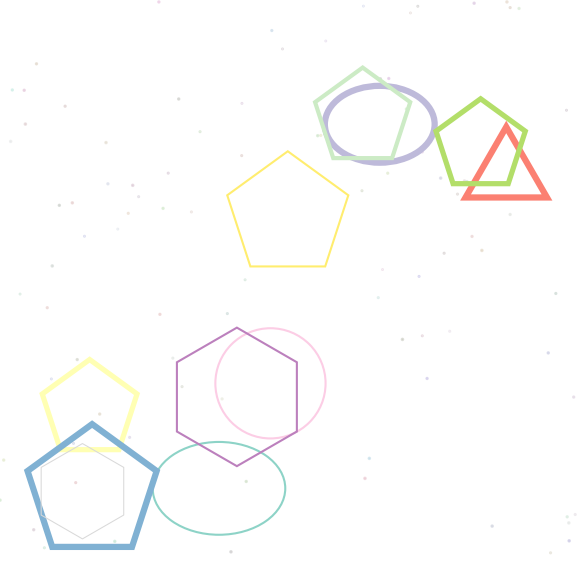[{"shape": "oval", "thickness": 1, "radius": 0.57, "center": [0.379, 0.154]}, {"shape": "pentagon", "thickness": 2.5, "radius": 0.43, "center": [0.155, 0.29]}, {"shape": "oval", "thickness": 3, "radius": 0.48, "center": [0.658, 0.784]}, {"shape": "triangle", "thickness": 3, "radius": 0.41, "center": [0.877, 0.698]}, {"shape": "pentagon", "thickness": 3, "radius": 0.59, "center": [0.159, 0.147]}, {"shape": "pentagon", "thickness": 2.5, "radius": 0.41, "center": [0.832, 0.747]}, {"shape": "circle", "thickness": 1, "radius": 0.48, "center": [0.468, 0.335]}, {"shape": "hexagon", "thickness": 0.5, "radius": 0.41, "center": [0.143, 0.149]}, {"shape": "hexagon", "thickness": 1, "radius": 0.6, "center": [0.41, 0.312]}, {"shape": "pentagon", "thickness": 2, "radius": 0.43, "center": [0.628, 0.795]}, {"shape": "pentagon", "thickness": 1, "radius": 0.55, "center": [0.498, 0.627]}]